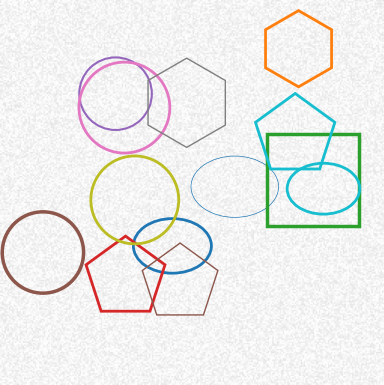[{"shape": "oval", "thickness": 2, "radius": 0.51, "center": [0.448, 0.361]}, {"shape": "oval", "thickness": 0.5, "radius": 0.57, "center": [0.61, 0.515]}, {"shape": "hexagon", "thickness": 2, "radius": 0.49, "center": [0.775, 0.873]}, {"shape": "square", "thickness": 2.5, "radius": 0.6, "center": [0.814, 0.532]}, {"shape": "pentagon", "thickness": 2, "radius": 0.54, "center": [0.326, 0.279]}, {"shape": "circle", "thickness": 1.5, "radius": 0.47, "center": [0.3, 0.757]}, {"shape": "circle", "thickness": 2.5, "radius": 0.53, "center": [0.111, 0.344]}, {"shape": "pentagon", "thickness": 1, "radius": 0.52, "center": [0.468, 0.266]}, {"shape": "circle", "thickness": 2, "radius": 0.59, "center": [0.323, 0.721]}, {"shape": "hexagon", "thickness": 1, "radius": 0.58, "center": [0.485, 0.733]}, {"shape": "circle", "thickness": 2, "radius": 0.57, "center": [0.35, 0.481]}, {"shape": "pentagon", "thickness": 2, "radius": 0.54, "center": [0.767, 0.649]}, {"shape": "oval", "thickness": 2, "radius": 0.47, "center": [0.84, 0.51]}]